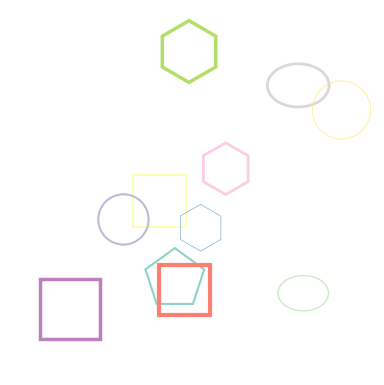[{"shape": "pentagon", "thickness": 1.5, "radius": 0.4, "center": [0.454, 0.275]}, {"shape": "square", "thickness": 1.5, "radius": 0.34, "center": [0.415, 0.478]}, {"shape": "circle", "thickness": 1.5, "radius": 0.33, "center": [0.321, 0.43]}, {"shape": "square", "thickness": 3, "radius": 0.33, "center": [0.479, 0.246]}, {"shape": "hexagon", "thickness": 0.5, "radius": 0.3, "center": [0.521, 0.408]}, {"shape": "hexagon", "thickness": 2.5, "radius": 0.4, "center": [0.491, 0.866]}, {"shape": "hexagon", "thickness": 2, "radius": 0.34, "center": [0.586, 0.562]}, {"shape": "oval", "thickness": 2, "radius": 0.4, "center": [0.775, 0.778]}, {"shape": "square", "thickness": 2.5, "radius": 0.39, "center": [0.183, 0.197]}, {"shape": "oval", "thickness": 1, "radius": 0.33, "center": [0.788, 0.239]}, {"shape": "circle", "thickness": 0.5, "radius": 0.38, "center": [0.887, 0.714]}]